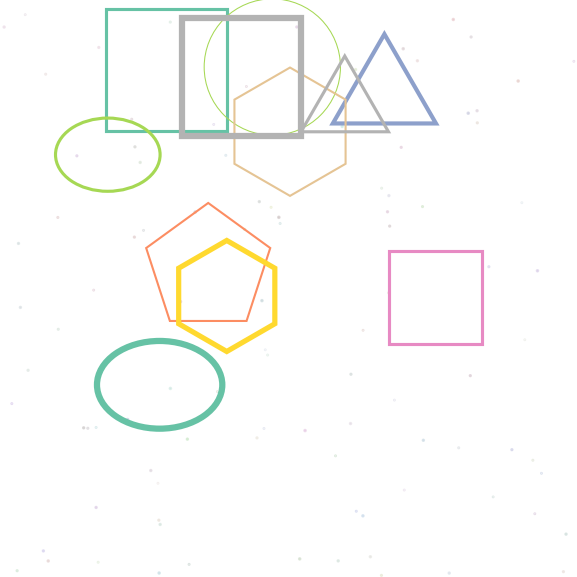[{"shape": "square", "thickness": 1.5, "radius": 0.53, "center": [0.289, 0.878]}, {"shape": "oval", "thickness": 3, "radius": 0.54, "center": [0.276, 0.333]}, {"shape": "pentagon", "thickness": 1, "radius": 0.56, "center": [0.361, 0.535]}, {"shape": "triangle", "thickness": 2, "radius": 0.52, "center": [0.666, 0.837]}, {"shape": "square", "thickness": 1.5, "radius": 0.4, "center": [0.754, 0.484]}, {"shape": "circle", "thickness": 0.5, "radius": 0.59, "center": [0.472, 0.883]}, {"shape": "oval", "thickness": 1.5, "radius": 0.45, "center": [0.187, 0.731]}, {"shape": "hexagon", "thickness": 2.5, "radius": 0.48, "center": [0.393, 0.487]}, {"shape": "hexagon", "thickness": 1, "radius": 0.56, "center": [0.502, 0.771]}, {"shape": "triangle", "thickness": 1.5, "radius": 0.44, "center": [0.597, 0.815]}, {"shape": "square", "thickness": 3, "radius": 0.51, "center": [0.419, 0.866]}]